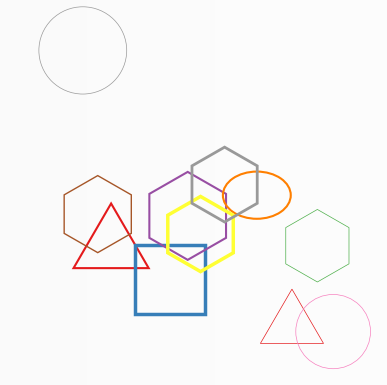[{"shape": "triangle", "thickness": 1.5, "radius": 0.56, "center": [0.287, 0.36]}, {"shape": "triangle", "thickness": 0.5, "radius": 0.47, "center": [0.753, 0.155]}, {"shape": "square", "thickness": 2.5, "radius": 0.45, "center": [0.438, 0.275]}, {"shape": "hexagon", "thickness": 0.5, "radius": 0.47, "center": [0.819, 0.362]}, {"shape": "hexagon", "thickness": 1.5, "radius": 0.57, "center": [0.484, 0.439]}, {"shape": "oval", "thickness": 1.5, "radius": 0.44, "center": [0.663, 0.493]}, {"shape": "hexagon", "thickness": 2.5, "radius": 0.49, "center": [0.517, 0.392]}, {"shape": "hexagon", "thickness": 1, "radius": 0.5, "center": [0.252, 0.444]}, {"shape": "circle", "thickness": 0.5, "radius": 0.48, "center": [0.86, 0.139]}, {"shape": "circle", "thickness": 0.5, "radius": 0.57, "center": [0.214, 0.869]}, {"shape": "hexagon", "thickness": 2, "radius": 0.49, "center": [0.58, 0.521]}]